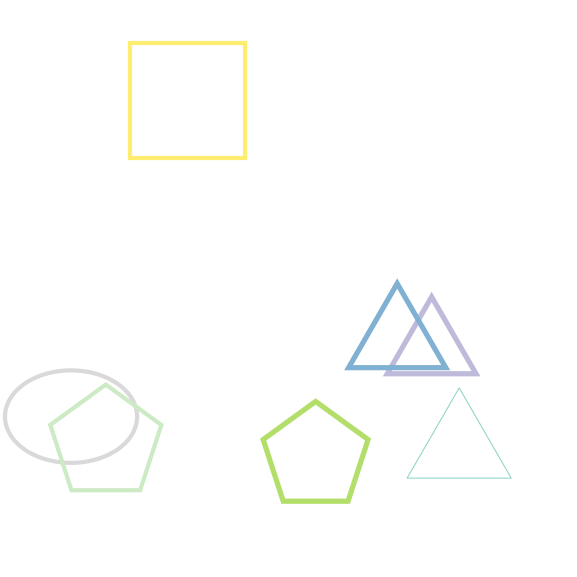[{"shape": "triangle", "thickness": 0.5, "radius": 0.52, "center": [0.795, 0.223]}, {"shape": "triangle", "thickness": 2.5, "radius": 0.44, "center": [0.747, 0.396]}, {"shape": "triangle", "thickness": 2.5, "radius": 0.49, "center": [0.688, 0.411]}, {"shape": "pentagon", "thickness": 2.5, "radius": 0.48, "center": [0.547, 0.208]}, {"shape": "oval", "thickness": 2, "radius": 0.57, "center": [0.123, 0.278]}, {"shape": "pentagon", "thickness": 2, "radius": 0.51, "center": [0.183, 0.232]}, {"shape": "square", "thickness": 2, "radius": 0.5, "center": [0.325, 0.825]}]